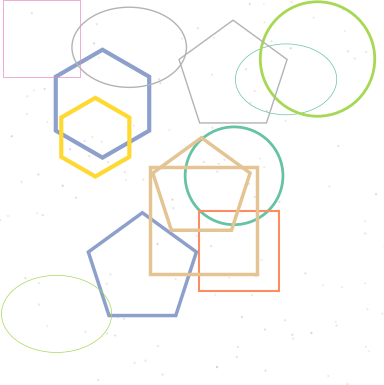[{"shape": "oval", "thickness": 0.5, "radius": 0.66, "center": [0.743, 0.794]}, {"shape": "circle", "thickness": 2, "radius": 0.64, "center": [0.608, 0.543]}, {"shape": "square", "thickness": 1.5, "radius": 0.52, "center": [0.622, 0.349]}, {"shape": "hexagon", "thickness": 3, "radius": 0.7, "center": [0.266, 0.731]}, {"shape": "pentagon", "thickness": 2.5, "radius": 0.74, "center": [0.37, 0.3]}, {"shape": "square", "thickness": 0.5, "radius": 0.5, "center": [0.108, 0.9]}, {"shape": "oval", "thickness": 0.5, "radius": 0.72, "center": [0.147, 0.185]}, {"shape": "circle", "thickness": 2, "radius": 0.74, "center": [0.825, 0.847]}, {"shape": "hexagon", "thickness": 3, "radius": 0.51, "center": [0.248, 0.644]}, {"shape": "square", "thickness": 2.5, "radius": 0.69, "center": [0.528, 0.428]}, {"shape": "pentagon", "thickness": 2.5, "radius": 0.66, "center": [0.523, 0.509]}, {"shape": "pentagon", "thickness": 1, "radius": 0.74, "center": [0.605, 0.8]}, {"shape": "oval", "thickness": 1, "radius": 0.74, "center": [0.336, 0.877]}]